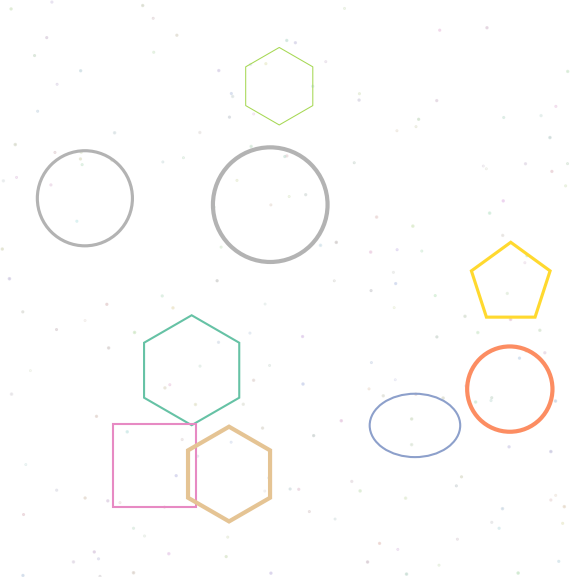[{"shape": "hexagon", "thickness": 1, "radius": 0.48, "center": [0.332, 0.358]}, {"shape": "circle", "thickness": 2, "radius": 0.37, "center": [0.883, 0.325]}, {"shape": "oval", "thickness": 1, "radius": 0.39, "center": [0.719, 0.262]}, {"shape": "square", "thickness": 1, "radius": 0.36, "center": [0.268, 0.194]}, {"shape": "hexagon", "thickness": 0.5, "radius": 0.34, "center": [0.484, 0.85]}, {"shape": "pentagon", "thickness": 1.5, "radius": 0.36, "center": [0.884, 0.508]}, {"shape": "hexagon", "thickness": 2, "radius": 0.41, "center": [0.397, 0.178]}, {"shape": "circle", "thickness": 2, "radius": 0.5, "center": [0.468, 0.645]}, {"shape": "circle", "thickness": 1.5, "radius": 0.41, "center": [0.147, 0.656]}]